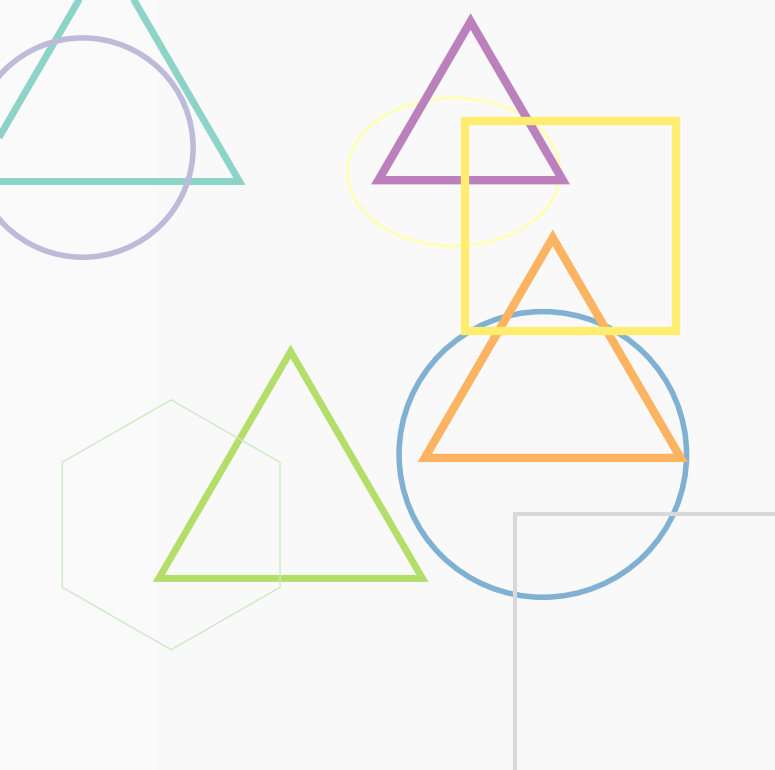[{"shape": "triangle", "thickness": 2.5, "radius": 0.99, "center": [0.137, 0.863]}, {"shape": "oval", "thickness": 1, "radius": 0.69, "center": [0.586, 0.777]}, {"shape": "circle", "thickness": 2, "radius": 0.71, "center": [0.107, 0.808]}, {"shape": "circle", "thickness": 2, "radius": 0.93, "center": [0.7, 0.41]}, {"shape": "triangle", "thickness": 3, "radius": 0.95, "center": [0.713, 0.501]}, {"shape": "triangle", "thickness": 2.5, "radius": 0.98, "center": [0.375, 0.347]}, {"shape": "square", "thickness": 1.5, "radius": 0.91, "center": [0.847, 0.15]}, {"shape": "triangle", "thickness": 3, "radius": 0.69, "center": [0.607, 0.835]}, {"shape": "hexagon", "thickness": 0.5, "radius": 0.81, "center": [0.221, 0.318]}, {"shape": "square", "thickness": 3, "radius": 0.68, "center": [0.736, 0.706]}]